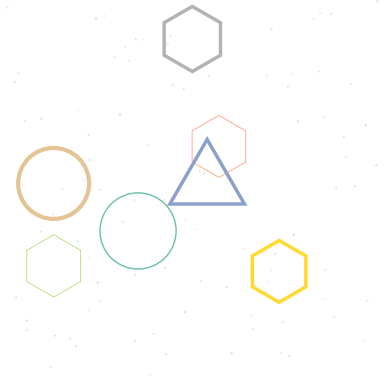[{"shape": "circle", "thickness": 1, "radius": 0.49, "center": [0.359, 0.4]}, {"shape": "hexagon", "thickness": 0.5, "radius": 0.4, "center": [0.569, 0.62]}, {"shape": "triangle", "thickness": 2.5, "radius": 0.56, "center": [0.538, 0.526]}, {"shape": "hexagon", "thickness": 0.5, "radius": 0.4, "center": [0.14, 0.309]}, {"shape": "hexagon", "thickness": 2.5, "radius": 0.4, "center": [0.725, 0.295]}, {"shape": "circle", "thickness": 3, "radius": 0.46, "center": [0.139, 0.524]}, {"shape": "hexagon", "thickness": 2.5, "radius": 0.42, "center": [0.5, 0.899]}]